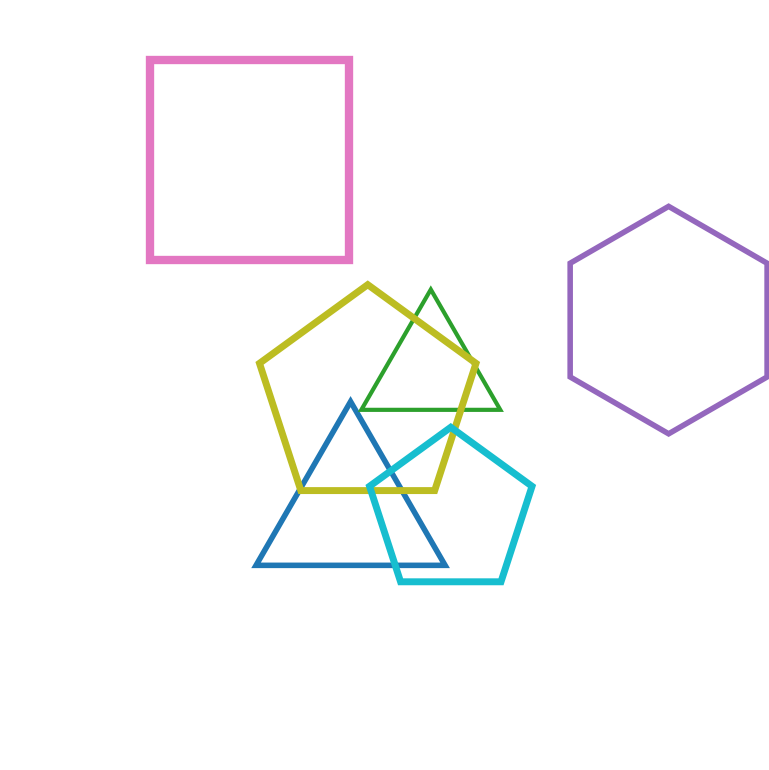[{"shape": "triangle", "thickness": 2, "radius": 0.71, "center": [0.455, 0.337]}, {"shape": "triangle", "thickness": 1.5, "radius": 0.52, "center": [0.559, 0.52]}, {"shape": "hexagon", "thickness": 2, "radius": 0.74, "center": [0.868, 0.584]}, {"shape": "square", "thickness": 3, "radius": 0.65, "center": [0.324, 0.792]}, {"shape": "pentagon", "thickness": 2.5, "radius": 0.74, "center": [0.478, 0.482]}, {"shape": "pentagon", "thickness": 2.5, "radius": 0.55, "center": [0.585, 0.334]}]